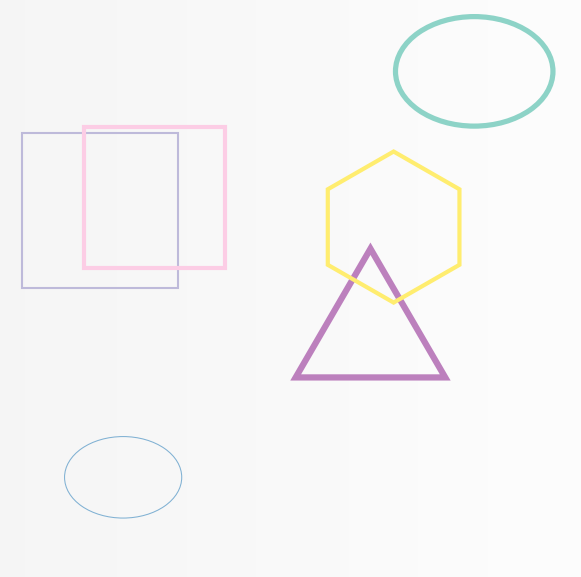[{"shape": "oval", "thickness": 2.5, "radius": 0.68, "center": [0.816, 0.876]}, {"shape": "square", "thickness": 1, "radius": 0.67, "center": [0.173, 0.635]}, {"shape": "oval", "thickness": 0.5, "radius": 0.5, "center": [0.212, 0.173]}, {"shape": "square", "thickness": 2, "radius": 0.61, "center": [0.266, 0.657]}, {"shape": "triangle", "thickness": 3, "radius": 0.74, "center": [0.637, 0.42]}, {"shape": "hexagon", "thickness": 2, "radius": 0.65, "center": [0.677, 0.606]}]